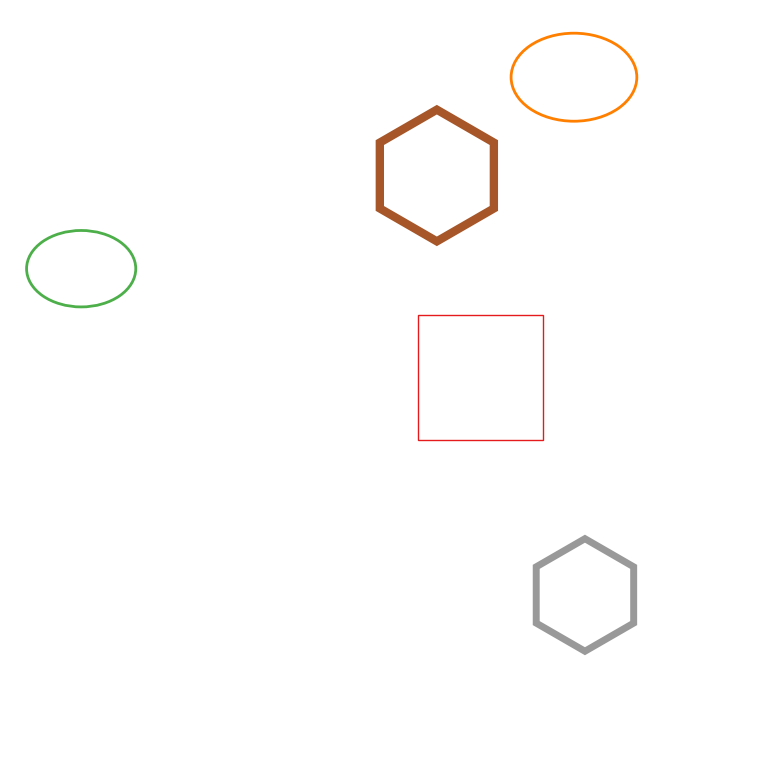[{"shape": "square", "thickness": 0.5, "radius": 0.41, "center": [0.624, 0.509]}, {"shape": "oval", "thickness": 1, "radius": 0.35, "center": [0.105, 0.651]}, {"shape": "oval", "thickness": 1, "radius": 0.41, "center": [0.745, 0.9]}, {"shape": "hexagon", "thickness": 3, "radius": 0.43, "center": [0.567, 0.772]}, {"shape": "hexagon", "thickness": 2.5, "radius": 0.37, "center": [0.76, 0.227]}]